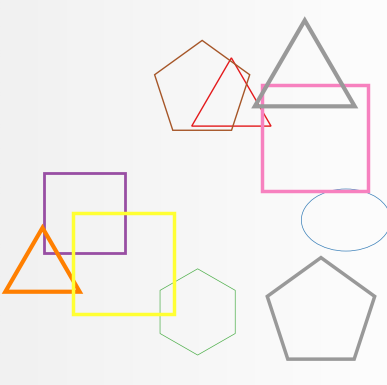[{"shape": "triangle", "thickness": 1, "radius": 0.59, "center": [0.597, 0.732]}, {"shape": "oval", "thickness": 0.5, "radius": 0.58, "center": [0.893, 0.429]}, {"shape": "hexagon", "thickness": 0.5, "radius": 0.56, "center": [0.51, 0.19]}, {"shape": "square", "thickness": 2, "radius": 0.52, "center": [0.217, 0.447]}, {"shape": "triangle", "thickness": 3, "radius": 0.55, "center": [0.11, 0.298]}, {"shape": "square", "thickness": 2.5, "radius": 0.65, "center": [0.319, 0.315]}, {"shape": "pentagon", "thickness": 1, "radius": 0.64, "center": [0.522, 0.766]}, {"shape": "square", "thickness": 2.5, "radius": 0.69, "center": [0.813, 0.641]}, {"shape": "triangle", "thickness": 3, "radius": 0.74, "center": [0.786, 0.798]}, {"shape": "pentagon", "thickness": 2.5, "radius": 0.73, "center": [0.828, 0.185]}]